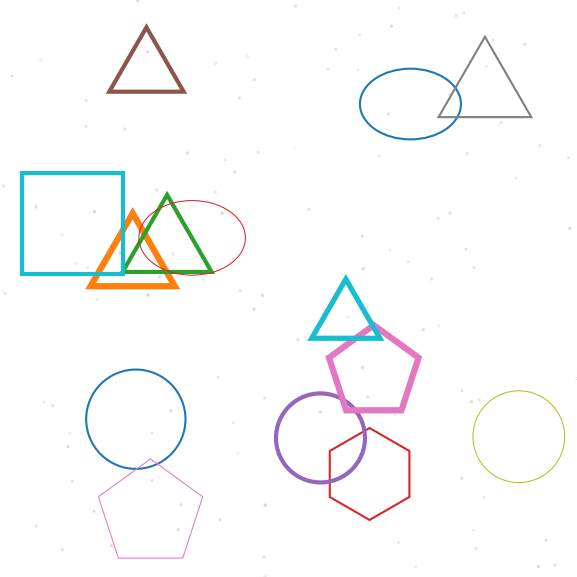[{"shape": "circle", "thickness": 1, "radius": 0.43, "center": [0.235, 0.273]}, {"shape": "oval", "thickness": 1, "radius": 0.44, "center": [0.711, 0.819]}, {"shape": "triangle", "thickness": 3, "radius": 0.42, "center": [0.23, 0.546]}, {"shape": "triangle", "thickness": 2, "radius": 0.44, "center": [0.289, 0.573]}, {"shape": "oval", "thickness": 0.5, "radius": 0.46, "center": [0.333, 0.587]}, {"shape": "hexagon", "thickness": 1, "radius": 0.4, "center": [0.64, 0.178]}, {"shape": "circle", "thickness": 2, "radius": 0.39, "center": [0.555, 0.241]}, {"shape": "triangle", "thickness": 2, "radius": 0.37, "center": [0.254, 0.878]}, {"shape": "pentagon", "thickness": 3, "radius": 0.41, "center": [0.647, 0.355]}, {"shape": "pentagon", "thickness": 0.5, "radius": 0.47, "center": [0.261, 0.11]}, {"shape": "triangle", "thickness": 1, "radius": 0.46, "center": [0.84, 0.843]}, {"shape": "circle", "thickness": 0.5, "radius": 0.4, "center": [0.898, 0.243]}, {"shape": "square", "thickness": 2, "radius": 0.44, "center": [0.125, 0.612]}, {"shape": "triangle", "thickness": 2.5, "radius": 0.34, "center": [0.599, 0.447]}]